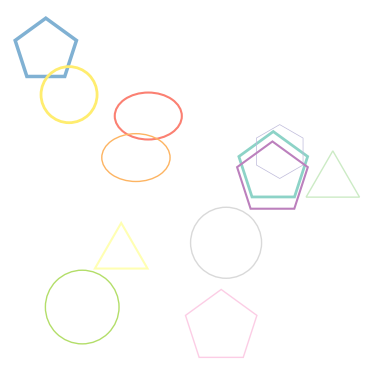[{"shape": "pentagon", "thickness": 2, "radius": 0.47, "center": [0.71, 0.564]}, {"shape": "triangle", "thickness": 1.5, "radius": 0.39, "center": [0.315, 0.342]}, {"shape": "hexagon", "thickness": 0.5, "radius": 0.35, "center": [0.727, 0.606]}, {"shape": "oval", "thickness": 1.5, "radius": 0.44, "center": [0.385, 0.699]}, {"shape": "pentagon", "thickness": 2.5, "radius": 0.42, "center": [0.119, 0.869]}, {"shape": "oval", "thickness": 1, "radius": 0.44, "center": [0.353, 0.591]}, {"shape": "circle", "thickness": 1, "radius": 0.48, "center": [0.214, 0.202]}, {"shape": "pentagon", "thickness": 1, "radius": 0.49, "center": [0.575, 0.151]}, {"shape": "circle", "thickness": 1, "radius": 0.46, "center": [0.587, 0.369]}, {"shape": "pentagon", "thickness": 1.5, "radius": 0.48, "center": [0.708, 0.536]}, {"shape": "triangle", "thickness": 1, "radius": 0.4, "center": [0.864, 0.528]}, {"shape": "circle", "thickness": 2, "radius": 0.36, "center": [0.179, 0.754]}]